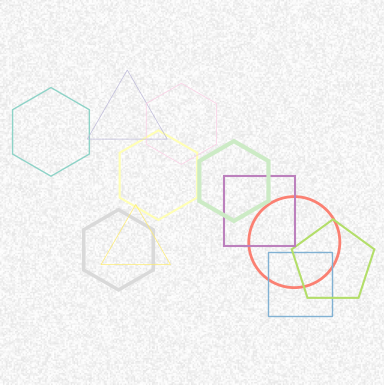[{"shape": "hexagon", "thickness": 1, "radius": 0.58, "center": [0.132, 0.657]}, {"shape": "hexagon", "thickness": 1.5, "radius": 0.58, "center": [0.411, 0.545]}, {"shape": "triangle", "thickness": 0.5, "radius": 0.6, "center": [0.331, 0.699]}, {"shape": "circle", "thickness": 2, "radius": 0.59, "center": [0.764, 0.371]}, {"shape": "square", "thickness": 1, "radius": 0.42, "center": [0.779, 0.263]}, {"shape": "pentagon", "thickness": 1.5, "radius": 0.56, "center": [0.865, 0.318]}, {"shape": "hexagon", "thickness": 0.5, "radius": 0.53, "center": [0.471, 0.678]}, {"shape": "hexagon", "thickness": 2.5, "radius": 0.52, "center": [0.308, 0.351]}, {"shape": "square", "thickness": 1.5, "radius": 0.46, "center": [0.673, 0.451]}, {"shape": "hexagon", "thickness": 3, "radius": 0.52, "center": [0.608, 0.53]}, {"shape": "triangle", "thickness": 0.5, "radius": 0.52, "center": [0.353, 0.365]}]